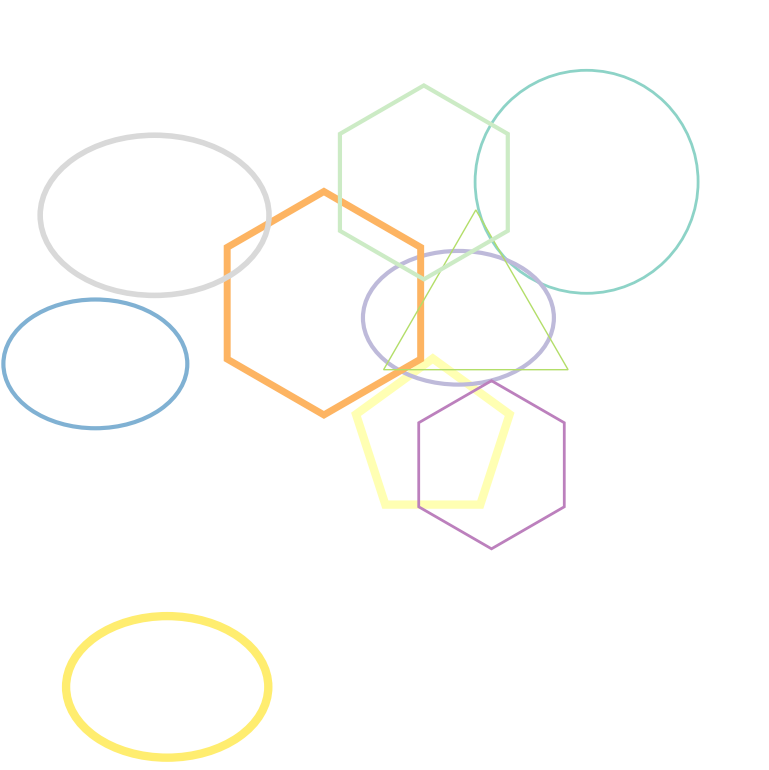[{"shape": "circle", "thickness": 1, "radius": 0.72, "center": [0.762, 0.764]}, {"shape": "pentagon", "thickness": 3, "radius": 0.52, "center": [0.562, 0.43]}, {"shape": "oval", "thickness": 1.5, "radius": 0.62, "center": [0.595, 0.587]}, {"shape": "oval", "thickness": 1.5, "radius": 0.6, "center": [0.124, 0.527]}, {"shape": "hexagon", "thickness": 2.5, "radius": 0.73, "center": [0.421, 0.606]}, {"shape": "triangle", "thickness": 0.5, "radius": 0.69, "center": [0.618, 0.589]}, {"shape": "oval", "thickness": 2, "radius": 0.74, "center": [0.201, 0.72]}, {"shape": "hexagon", "thickness": 1, "radius": 0.55, "center": [0.638, 0.396]}, {"shape": "hexagon", "thickness": 1.5, "radius": 0.63, "center": [0.55, 0.763]}, {"shape": "oval", "thickness": 3, "radius": 0.66, "center": [0.217, 0.108]}]